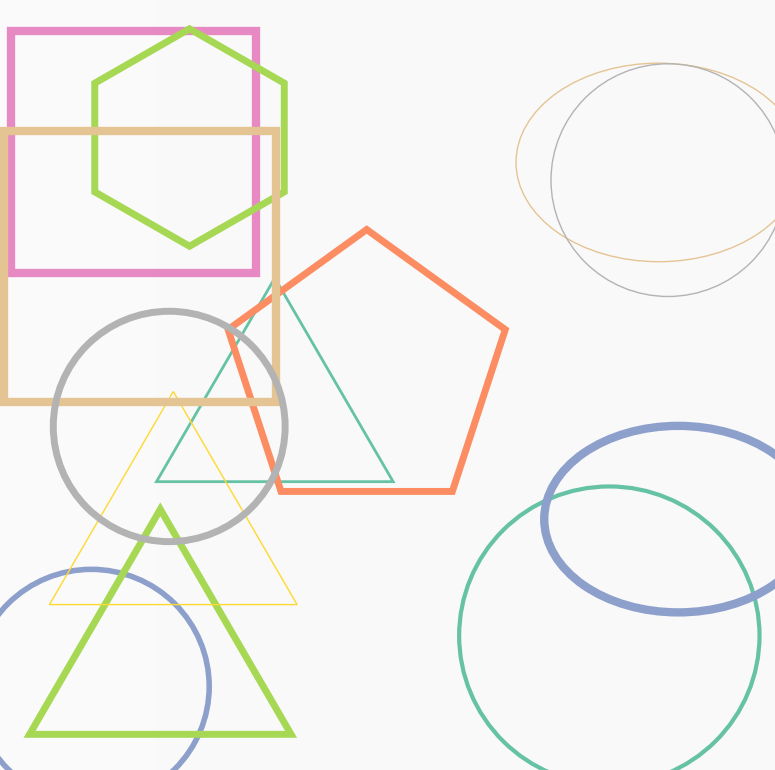[{"shape": "triangle", "thickness": 1, "radius": 0.88, "center": [0.355, 0.463]}, {"shape": "circle", "thickness": 1.5, "radius": 0.97, "center": [0.786, 0.174]}, {"shape": "pentagon", "thickness": 2.5, "radius": 0.94, "center": [0.473, 0.514]}, {"shape": "circle", "thickness": 2, "radius": 0.76, "center": [0.118, 0.109]}, {"shape": "oval", "thickness": 3, "radius": 0.87, "center": [0.875, 0.326]}, {"shape": "square", "thickness": 3, "radius": 0.79, "center": [0.172, 0.803]}, {"shape": "hexagon", "thickness": 2.5, "radius": 0.71, "center": [0.245, 0.821]}, {"shape": "triangle", "thickness": 2.5, "radius": 0.97, "center": [0.207, 0.144]}, {"shape": "triangle", "thickness": 0.5, "radius": 0.92, "center": [0.224, 0.307]}, {"shape": "oval", "thickness": 0.5, "radius": 0.92, "center": [0.85, 0.789]}, {"shape": "square", "thickness": 3, "radius": 0.88, "center": [0.18, 0.654]}, {"shape": "circle", "thickness": 2.5, "radius": 0.75, "center": [0.218, 0.446]}, {"shape": "circle", "thickness": 0.5, "radius": 0.76, "center": [0.862, 0.766]}]